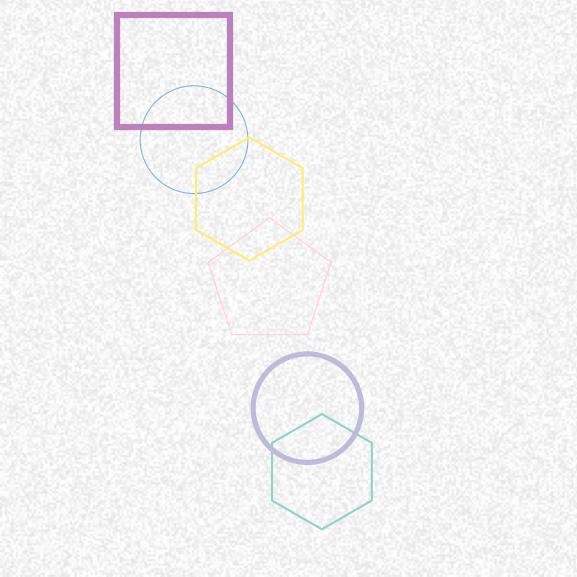[{"shape": "hexagon", "thickness": 1, "radius": 0.5, "center": [0.557, 0.182]}, {"shape": "circle", "thickness": 2.5, "radius": 0.47, "center": [0.532, 0.292]}, {"shape": "circle", "thickness": 0.5, "radius": 0.47, "center": [0.336, 0.757]}, {"shape": "pentagon", "thickness": 0.5, "radius": 0.56, "center": [0.467, 0.51]}, {"shape": "square", "thickness": 3, "radius": 0.49, "center": [0.3, 0.876]}, {"shape": "hexagon", "thickness": 1, "radius": 0.53, "center": [0.432, 0.654]}]